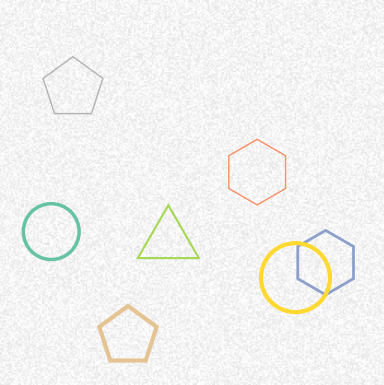[{"shape": "circle", "thickness": 2.5, "radius": 0.36, "center": [0.133, 0.398]}, {"shape": "hexagon", "thickness": 1, "radius": 0.43, "center": [0.668, 0.553]}, {"shape": "hexagon", "thickness": 2, "radius": 0.42, "center": [0.846, 0.318]}, {"shape": "triangle", "thickness": 1.5, "radius": 0.46, "center": [0.437, 0.375]}, {"shape": "circle", "thickness": 3, "radius": 0.45, "center": [0.768, 0.279]}, {"shape": "pentagon", "thickness": 3, "radius": 0.39, "center": [0.332, 0.127]}, {"shape": "pentagon", "thickness": 1, "radius": 0.41, "center": [0.19, 0.771]}]